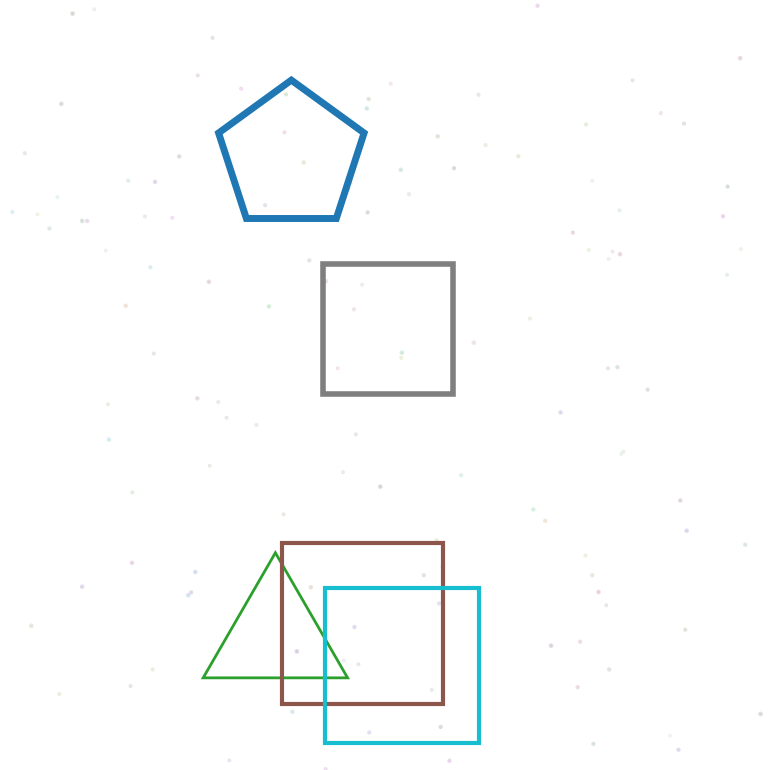[{"shape": "pentagon", "thickness": 2.5, "radius": 0.5, "center": [0.378, 0.797]}, {"shape": "triangle", "thickness": 1, "radius": 0.54, "center": [0.358, 0.174]}, {"shape": "square", "thickness": 1.5, "radius": 0.52, "center": [0.471, 0.19]}, {"shape": "square", "thickness": 2, "radius": 0.42, "center": [0.504, 0.573]}, {"shape": "square", "thickness": 1.5, "radius": 0.5, "center": [0.522, 0.136]}]